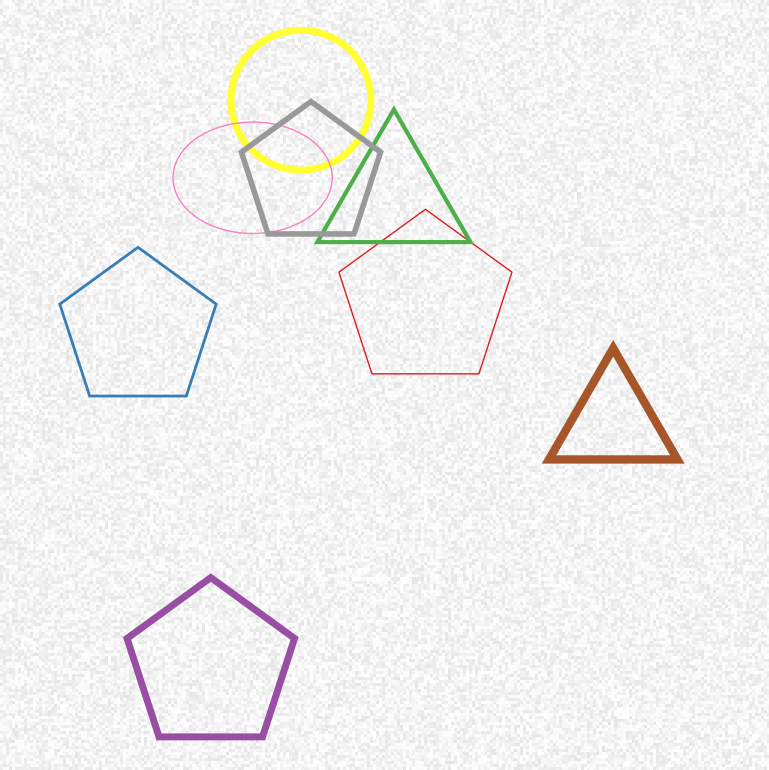[{"shape": "pentagon", "thickness": 0.5, "radius": 0.59, "center": [0.553, 0.61]}, {"shape": "pentagon", "thickness": 1, "radius": 0.53, "center": [0.179, 0.572]}, {"shape": "triangle", "thickness": 1.5, "radius": 0.57, "center": [0.512, 0.743]}, {"shape": "pentagon", "thickness": 2.5, "radius": 0.57, "center": [0.274, 0.136]}, {"shape": "circle", "thickness": 2.5, "radius": 0.45, "center": [0.391, 0.87]}, {"shape": "triangle", "thickness": 3, "radius": 0.48, "center": [0.796, 0.451]}, {"shape": "oval", "thickness": 0.5, "radius": 0.52, "center": [0.328, 0.769]}, {"shape": "pentagon", "thickness": 2, "radius": 0.48, "center": [0.404, 0.773]}]